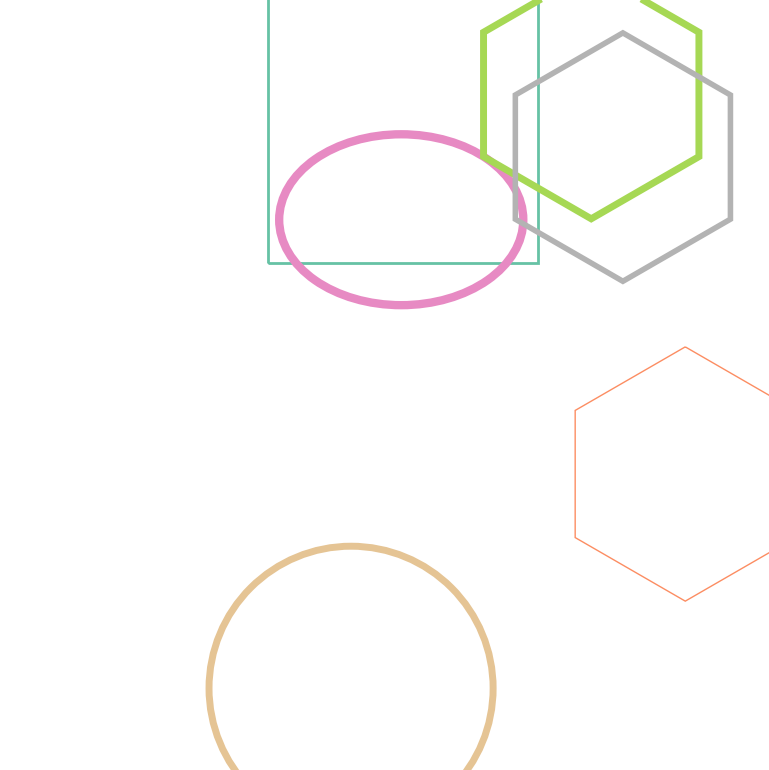[{"shape": "square", "thickness": 1, "radius": 0.88, "center": [0.523, 0.835]}, {"shape": "hexagon", "thickness": 0.5, "radius": 0.83, "center": [0.89, 0.384]}, {"shape": "oval", "thickness": 3, "radius": 0.79, "center": [0.521, 0.715]}, {"shape": "hexagon", "thickness": 2.5, "radius": 0.81, "center": [0.768, 0.877]}, {"shape": "circle", "thickness": 2.5, "radius": 0.92, "center": [0.456, 0.106]}, {"shape": "hexagon", "thickness": 2, "radius": 0.81, "center": [0.809, 0.796]}]